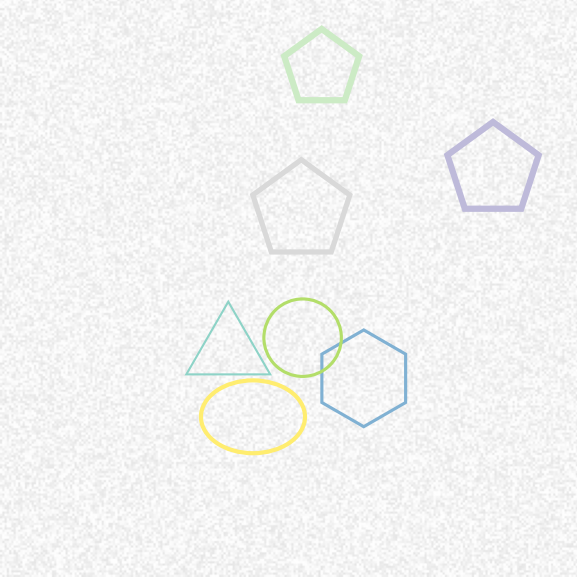[{"shape": "triangle", "thickness": 1, "radius": 0.42, "center": [0.395, 0.393]}, {"shape": "pentagon", "thickness": 3, "radius": 0.42, "center": [0.854, 0.705]}, {"shape": "hexagon", "thickness": 1.5, "radius": 0.42, "center": [0.63, 0.344]}, {"shape": "circle", "thickness": 1.5, "radius": 0.34, "center": [0.524, 0.414]}, {"shape": "pentagon", "thickness": 2.5, "radius": 0.44, "center": [0.522, 0.634]}, {"shape": "pentagon", "thickness": 3, "radius": 0.34, "center": [0.557, 0.881]}, {"shape": "oval", "thickness": 2, "radius": 0.45, "center": [0.438, 0.277]}]